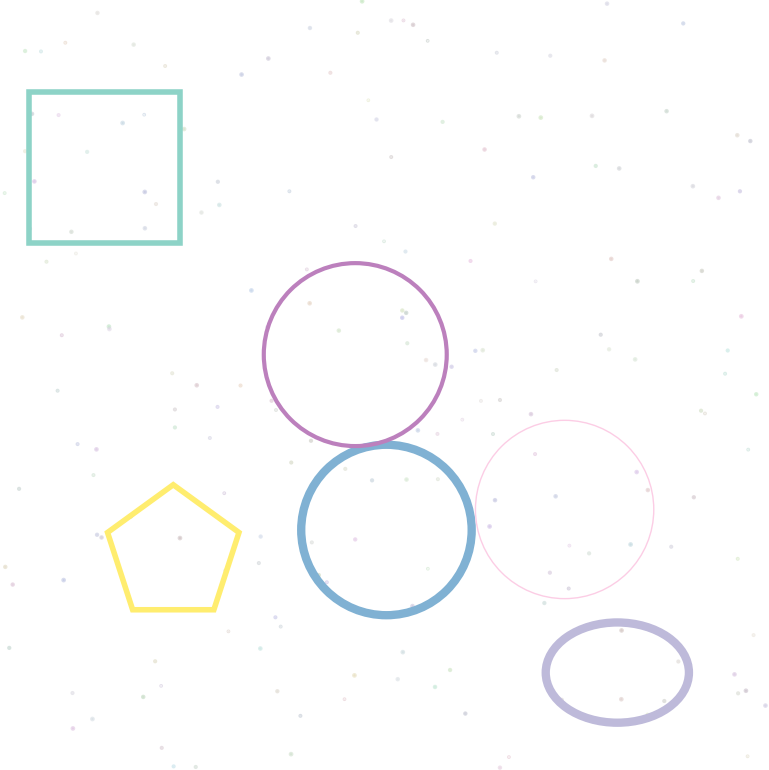[{"shape": "square", "thickness": 2, "radius": 0.49, "center": [0.136, 0.782]}, {"shape": "oval", "thickness": 3, "radius": 0.46, "center": [0.802, 0.127]}, {"shape": "circle", "thickness": 3, "radius": 0.55, "center": [0.502, 0.312]}, {"shape": "circle", "thickness": 0.5, "radius": 0.58, "center": [0.733, 0.338]}, {"shape": "circle", "thickness": 1.5, "radius": 0.59, "center": [0.461, 0.539]}, {"shape": "pentagon", "thickness": 2, "radius": 0.45, "center": [0.225, 0.281]}]